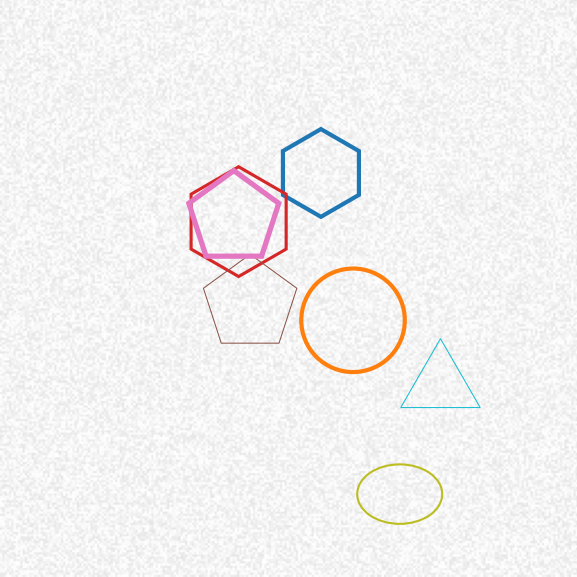[{"shape": "hexagon", "thickness": 2, "radius": 0.38, "center": [0.556, 0.7]}, {"shape": "circle", "thickness": 2, "radius": 0.45, "center": [0.611, 0.445]}, {"shape": "hexagon", "thickness": 1.5, "radius": 0.48, "center": [0.413, 0.615]}, {"shape": "pentagon", "thickness": 0.5, "radius": 0.43, "center": [0.433, 0.474]}, {"shape": "pentagon", "thickness": 2.5, "radius": 0.41, "center": [0.405, 0.622]}, {"shape": "oval", "thickness": 1, "radius": 0.37, "center": [0.692, 0.144]}, {"shape": "triangle", "thickness": 0.5, "radius": 0.4, "center": [0.763, 0.333]}]